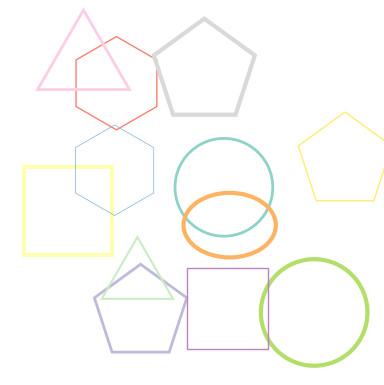[{"shape": "circle", "thickness": 2, "radius": 0.63, "center": [0.582, 0.514]}, {"shape": "square", "thickness": 3, "radius": 0.57, "center": [0.177, 0.452]}, {"shape": "pentagon", "thickness": 2, "radius": 0.63, "center": [0.365, 0.187]}, {"shape": "hexagon", "thickness": 1, "radius": 0.61, "center": [0.302, 0.784]}, {"shape": "hexagon", "thickness": 0.5, "radius": 0.59, "center": [0.298, 0.558]}, {"shape": "oval", "thickness": 3, "radius": 0.6, "center": [0.597, 0.415]}, {"shape": "circle", "thickness": 3, "radius": 0.69, "center": [0.816, 0.188]}, {"shape": "triangle", "thickness": 2, "radius": 0.69, "center": [0.217, 0.836]}, {"shape": "pentagon", "thickness": 3, "radius": 0.69, "center": [0.531, 0.814]}, {"shape": "square", "thickness": 1, "radius": 0.52, "center": [0.591, 0.198]}, {"shape": "triangle", "thickness": 1.5, "radius": 0.53, "center": [0.357, 0.277]}, {"shape": "pentagon", "thickness": 1, "radius": 0.64, "center": [0.896, 0.582]}]